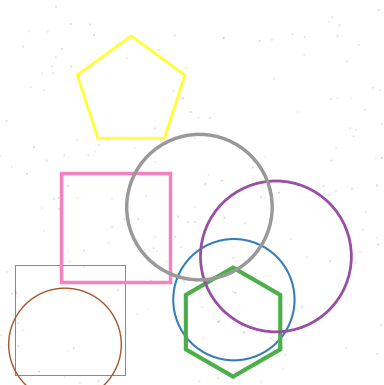[{"shape": "square", "thickness": 0.5, "radius": 0.72, "center": [0.181, 0.168]}, {"shape": "circle", "thickness": 1.5, "radius": 0.79, "center": [0.607, 0.222]}, {"shape": "hexagon", "thickness": 3, "radius": 0.71, "center": [0.605, 0.163]}, {"shape": "circle", "thickness": 2, "radius": 0.98, "center": [0.717, 0.334]}, {"shape": "pentagon", "thickness": 2, "radius": 0.73, "center": [0.341, 0.76]}, {"shape": "circle", "thickness": 1, "radius": 0.73, "center": [0.169, 0.105]}, {"shape": "square", "thickness": 2.5, "radius": 0.71, "center": [0.301, 0.41]}, {"shape": "circle", "thickness": 2.5, "radius": 0.94, "center": [0.518, 0.462]}]